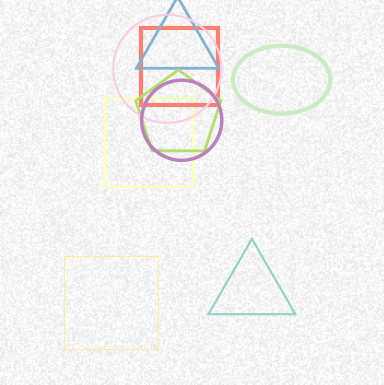[{"shape": "triangle", "thickness": 1.5, "radius": 0.65, "center": [0.654, 0.249]}, {"shape": "square", "thickness": 1.5, "radius": 0.57, "center": [0.388, 0.63]}, {"shape": "square", "thickness": 3, "radius": 0.5, "center": [0.467, 0.827]}, {"shape": "triangle", "thickness": 2, "radius": 0.62, "center": [0.461, 0.884]}, {"shape": "pentagon", "thickness": 2, "radius": 0.58, "center": [0.463, 0.702]}, {"shape": "circle", "thickness": 1.5, "radius": 0.7, "center": [0.435, 0.821]}, {"shape": "circle", "thickness": 2.5, "radius": 0.52, "center": [0.472, 0.688]}, {"shape": "oval", "thickness": 3, "radius": 0.63, "center": [0.732, 0.793]}, {"shape": "square", "thickness": 0.5, "radius": 0.61, "center": [0.288, 0.214]}]